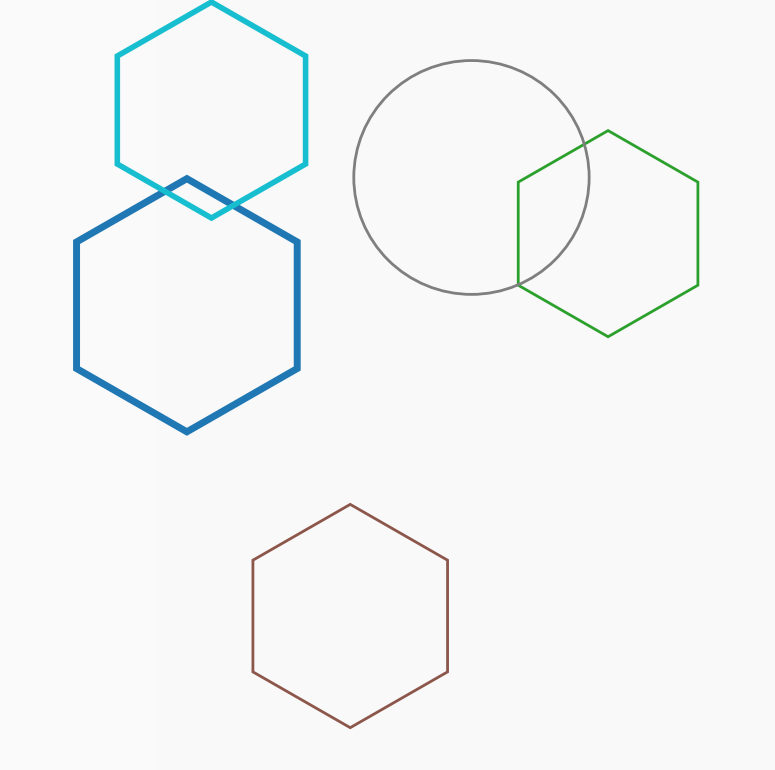[{"shape": "hexagon", "thickness": 2.5, "radius": 0.82, "center": [0.241, 0.604]}, {"shape": "hexagon", "thickness": 1, "radius": 0.67, "center": [0.785, 0.697]}, {"shape": "hexagon", "thickness": 1, "radius": 0.73, "center": [0.452, 0.2]}, {"shape": "circle", "thickness": 1, "radius": 0.76, "center": [0.608, 0.77]}, {"shape": "hexagon", "thickness": 2, "radius": 0.7, "center": [0.273, 0.857]}]